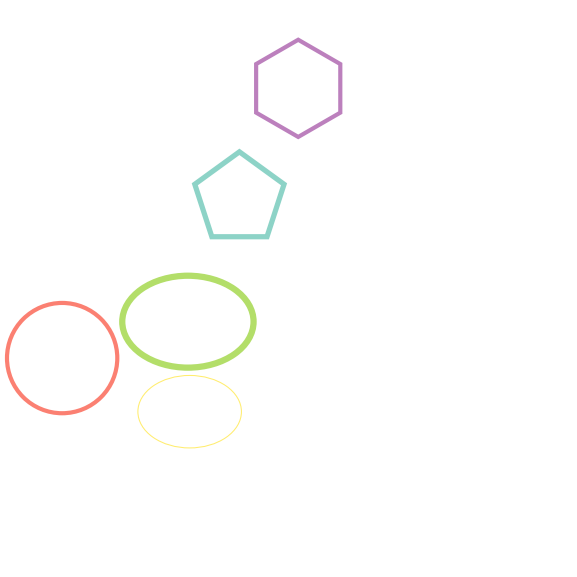[{"shape": "pentagon", "thickness": 2.5, "radius": 0.41, "center": [0.415, 0.655]}, {"shape": "circle", "thickness": 2, "radius": 0.48, "center": [0.108, 0.379]}, {"shape": "oval", "thickness": 3, "radius": 0.57, "center": [0.325, 0.442]}, {"shape": "hexagon", "thickness": 2, "radius": 0.42, "center": [0.516, 0.846]}, {"shape": "oval", "thickness": 0.5, "radius": 0.45, "center": [0.328, 0.286]}]